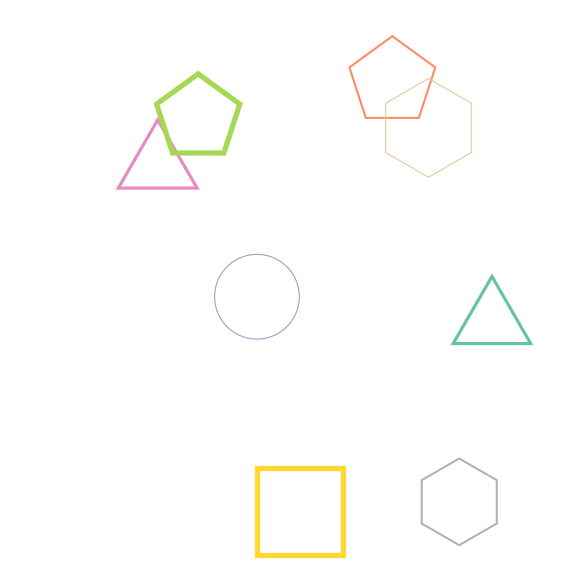[{"shape": "triangle", "thickness": 1.5, "radius": 0.39, "center": [0.852, 0.443]}, {"shape": "pentagon", "thickness": 1, "radius": 0.39, "center": [0.679, 0.858]}, {"shape": "circle", "thickness": 0.5, "radius": 0.37, "center": [0.445, 0.485]}, {"shape": "triangle", "thickness": 1.5, "radius": 0.39, "center": [0.273, 0.713]}, {"shape": "pentagon", "thickness": 2.5, "radius": 0.38, "center": [0.343, 0.795]}, {"shape": "square", "thickness": 2.5, "radius": 0.37, "center": [0.52, 0.113]}, {"shape": "hexagon", "thickness": 0.5, "radius": 0.43, "center": [0.742, 0.778]}, {"shape": "hexagon", "thickness": 1, "radius": 0.38, "center": [0.795, 0.13]}]